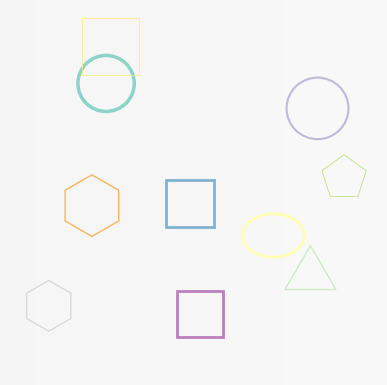[{"shape": "circle", "thickness": 2.5, "radius": 0.36, "center": [0.274, 0.783]}, {"shape": "oval", "thickness": 2, "radius": 0.4, "center": [0.705, 0.388]}, {"shape": "circle", "thickness": 1.5, "radius": 0.4, "center": [0.819, 0.718]}, {"shape": "square", "thickness": 2, "radius": 0.31, "center": [0.491, 0.471]}, {"shape": "hexagon", "thickness": 1, "radius": 0.4, "center": [0.237, 0.466]}, {"shape": "pentagon", "thickness": 0.5, "radius": 0.3, "center": [0.888, 0.538]}, {"shape": "hexagon", "thickness": 1, "radius": 0.33, "center": [0.126, 0.206]}, {"shape": "square", "thickness": 2, "radius": 0.3, "center": [0.517, 0.185]}, {"shape": "triangle", "thickness": 1, "radius": 0.38, "center": [0.801, 0.286]}, {"shape": "square", "thickness": 0.5, "radius": 0.37, "center": [0.286, 0.88]}]